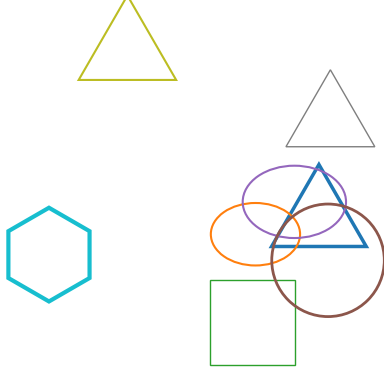[{"shape": "triangle", "thickness": 2.5, "radius": 0.71, "center": [0.828, 0.431]}, {"shape": "oval", "thickness": 1.5, "radius": 0.58, "center": [0.664, 0.392]}, {"shape": "square", "thickness": 1, "radius": 0.55, "center": [0.656, 0.162]}, {"shape": "oval", "thickness": 1.5, "radius": 0.67, "center": [0.765, 0.476]}, {"shape": "circle", "thickness": 2, "radius": 0.73, "center": [0.852, 0.324]}, {"shape": "triangle", "thickness": 1, "radius": 0.67, "center": [0.858, 0.685]}, {"shape": "triangle", "thickness": 1.5, "radius": 0.73, "center": [0.331, 0.865]}, {"shape": "hexagon", "thickness": 3, "radius": 0.61, "center": [0.127, 0.339]}]